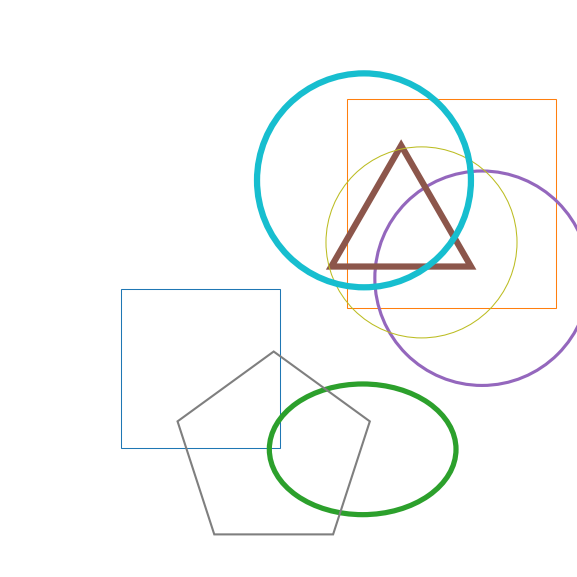[{"shape": "square", "thickness": 0.5, "radius": 0.69, "center": [0.346, 0.362]}, {"shape": "square", "thickness": 0.5, "radius": 0.9, "center": [0.782, 0.646]}, {"shape": "oval", "thickness": 2.5, "radius": 0.81, "center": [0.628, 0.221]}, {"shape": "circle", "thickness": 1.5, "radius": 0.93, "center": [0.835, 0.517]}, {"shape": "triangle", "thickness": 3, "radius": 0.7, "center": [0.695, 0.607]}, {"shape": "pentagon", "thickness": 1, "radius": 0.88, "center": [0.474, 0.215]}, {"shape": "circle", "thickness": 0.5, "radius": 0.83, "center": [0.73, 0.579]}, {"shape": "circle", "thickness": 3, "radius": 0.93, "center": [0.63, 0.687]}]